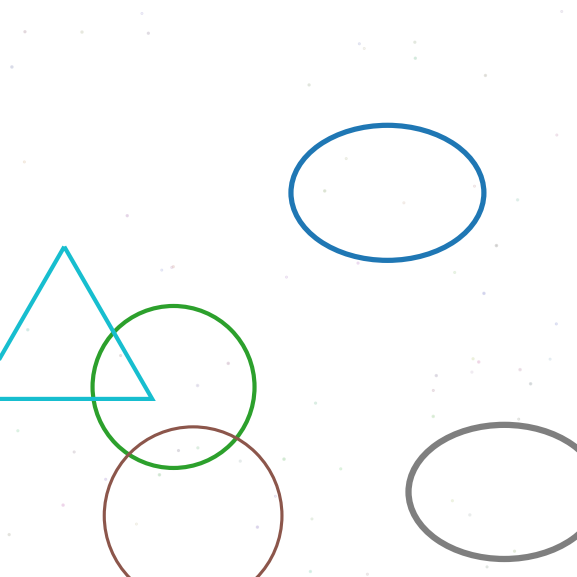[{"shape": "oval", "thickness": 2.5, "radius": 0.84, "center": [0.671, 0.665]}, {"shape": "circle", "thickness": 2, "radius": 0.7, "center": [0.301, 0.329]}, {"shape": "circle", "thickness": 1.5, "radius": 0.77, "center": [0.334, 0.106]}, {"shape": "oval", "thickness": 3, "radius": 0.83, "center": [0.873, 0.147]}, {"shape": "triangle", "thickness": 2, "radius": 0.88, "center": [0.111, 0.396]}]